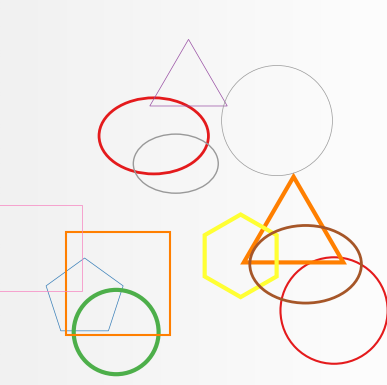[{"shape": "oval", "thickness": 2, "radius": 0.71, "center": [0.397, 0.647]}, {"shape": "circle", "thickness": 1.5, "radius": 0.69, "center": [0.862, 0.193]}, {"shape": "pentagon", "thickness": 0.5, "radius": 0.52, "center": [0.218, 0.225]}, {"shape": "circle", "thickness": 3, "radius": 0.55, "center": [0.3, 0.138]}, {"shape": "triangle", "thickness": 0.5, "radius": 0.58, "center": [0.486, 0.782]}, {"shape": "square", "thickness": 1.5, "radius": 0.67, "center": [0.305, 0.264]}, {"shape": "triangle", "thickness": 3, "radius": 0.74, "center": [0.758, 0.393]}, {"shape": "hexagon", "thickness": 3, "radius": 0.54, "center": [0.621, 0.336]}, {"shape": "oval", "thickness": 2, "radius": 0.72, "center": [0.789, 0.314]}, {"shape": "square", "thickness": 0.5, "radius": 0.56, "center": [0.101, 0.357]}, {"shape": "circle", "thickness": 0.5, "radius": 0.72, "center": [0.715, 0.687]}, {"shape": "oval", "thickness": 1, "radius": 0.55, "center": [0.454, 0.575]}]